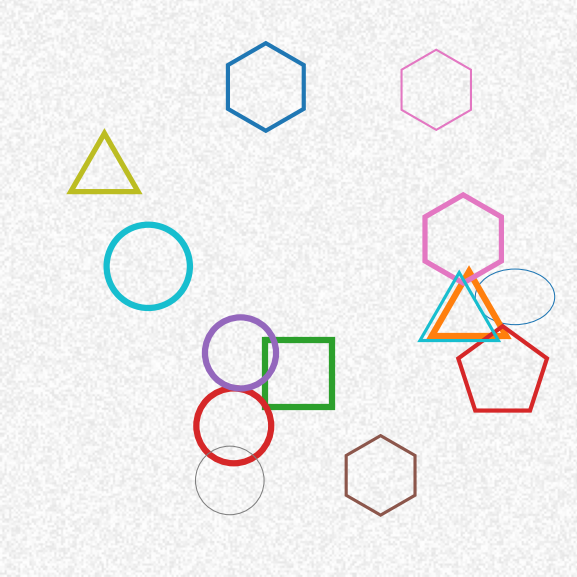[{"shape": "hexagon", "thickness": 2, "radius": 0.38, "center": [0.46, 0.849]}, {"shape": "oval", "thickness": 0.5, "radius": 0.34, "center": [0.892, 0.485]}, {"shape": "triangle", "thickness": 3, "radius": 0.37, "center": [0.812, 0.455]}, {"shape": "square", "thickness": 3, "radius": 0.29, "center": [0.517, 0.353]}, {"shape": "circle", "thickness": 3, "radius": 0.32, "center": [0.405, 0.262]}, {"shape": "pentagon", "thickness": 2, "radius": 0.4, "center": [0.87, 0.354]}, {"shape": "circle", "thickness": 3, "radius": 0.31, "center": [0.416, 0.388]}, {"shape": "hexagon", "thickness": 1.5, "radius": 0.34, "center": [0.659, 0.176]}, {"shape": "hexagon", "thickness": 2.5, "radius": 0.38, "center": [0.802, 0.585]}, {"shape": "hexagon", "thickness": 1, "radius": 0.35, "center": [0.755, 0.844]}, {"shape": "circle", "thickness": 0.5, "radius": 0.3, "center": [0.398, 0.167]}, {"shape": "triangle", "thickness": 2.5, "radius": 0.34, "center": [0.181, 0.701]}, {"shape": "circle", "thickness": 3, "radius": 0.36, "center": [0.257, 0.538]}, {"shape": "triangle", "thickness": 1.5, "radius": 0.39, "center": [0.795, 0.449]}]